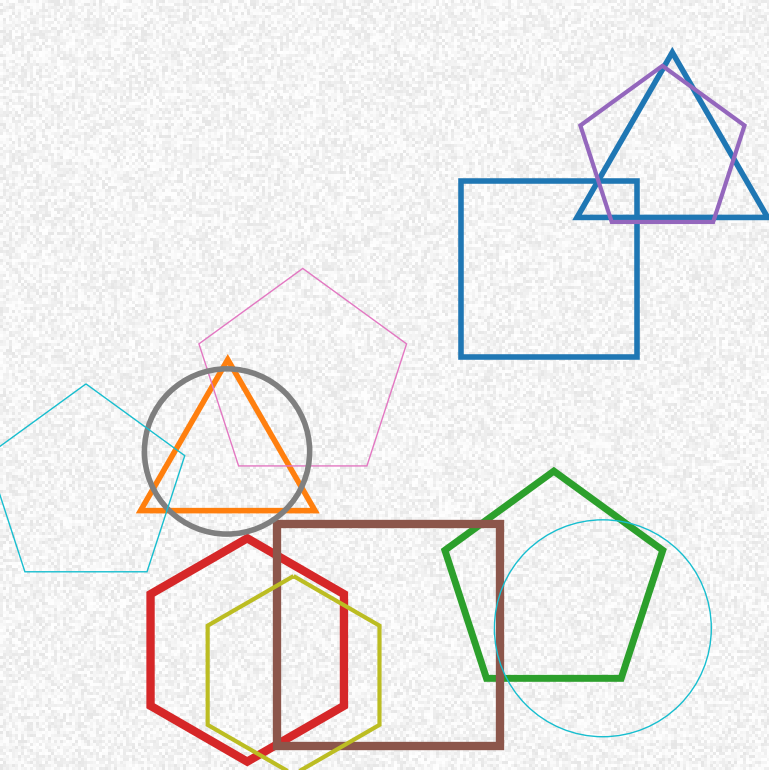[{"shape": "triangle", "thickness": 2, "radius": 0.71, "center": [0.873, 0.789]}, {"shape": "square", "thickness": 2, "radius": 0.57, "center": [0.713, 0.651]}, {"shape": "triangle", "thickness": 2, "radius": 0.65, "center": [0.296, 0.402]}, {"shape": "pentagon", "thickness": 2.5, "radius": 0.74, "center": [0.719, 0.239]}, {"shape": "hexagon", "thickness": 3, "radius": 0.73, "center": [0.321, 0.156]}, {"shape": "pentagon", "thickness": 1.5, "radius": 0.56, "center": [0.86, 0.802]}, {"shape": "square", "thickness": 3, "radius": 0.72, "center": [0.504, 0.175]}, {"shape": "pentagon", "thickness": 0.5, "radius": 0.71, "center": [0.393, 0.51]}, {"shape": "circle", "thickness": 2, "radius": 0.54, "center": [0.295, 0.414]}, {"shape": "hexagon", "thickness": 1.5, "radius": 0.64, "center": [0.381, 0.123]}, {"shape": "circle", "thickness": 0.5, "radius": 0.7, "center": [0.783, 0.184]}, {"shape": "pentagon", "thickness": 0.5, "radius": 0.67, "center": [0.112, 0.367]}]